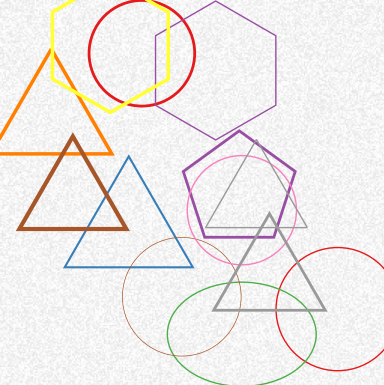[{"shape": "circle", "thickness": 2, "radius": 0.69, "center": [0.369, 0.862]}, {"shape": "circle", "thickness": 1, "radius": 0.8, "center": [0.877, 0.197]}, {"shape": "triangle", "thickness": 1.5, "radius": 0.96, "center": [0.334, 0.402]}, {"shape": "oval", "thickness": 1, "radius": 0.97, "center": [0.628, 0.132]}, {"shape": "hexagon", "thickness": 1, "radius": 0.9, "center": [0.56, 0.817]}, {"shape": "pentagon", "thickness": 2, "radius": 0.76, "center": [0.621, 0.507]}, {"shape": "triangle", "thickness": 2.5, "radius": 0.91, "center": [0.133, 0.691]}, {"shape": "hexagon", "thickness": 2.5, "radius": 0.87, "center": [0.287, 0.882]}, {"shape": "triangle", "thickness": 3, "radius": 0.8, "center": [0.189, 0.485]}, {"shape": "circle", "thickness": 0.5, "radius": 0.77, "center": [0.472, 0.229]}, {"shape": "circle", "thickness": 1, "radius": 0.71, "center": [0.628, 0.454]}, {"shape": "triangle", "thickness": 1, "radius": 0.76, "center": [0.666, 0.485]}, {"shape": "triangle", "thickness": 2, "radius": 0.84, "center": [0.7, 0.278]}]